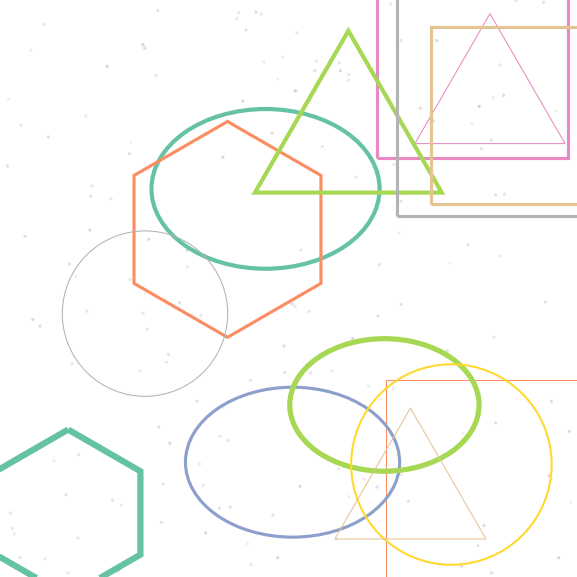[{"shape": "oval", "thickness": 2, "radius": 0.99, "center": [0.46, 0.672]}, {"shape": "hexagon", "thickness": 3, "radius": 0.72, "center": [0.118, 0.111]}, {"shape": "hexagon", "thickness": 1.5, "radius": 0.93, "center": [0.394, 0.602]}, {"shape": "square", "thickness": 0.5, "radius": 0.96, "center": [0.86, 0.15]}, {"shape": "oval", "thickness": 1.5, "radius": 0.93, "center": [0.507, 0.199]}, {"shape": "square", "thickness": 1.5, "radius": 0.83, "center": [0.818, 0.892]}, {"shape": "triangle", "thickness": 0.5, "radius": 0.75, "center": [0.848, 0.826]}, {"shape": "oval", "thickness": 2.5, "radius": 0.82, "center": [0.666, 0.298]}, {"shape": "triangle", "thickness": 2, "radius": 0.93, "center": [0.603, 0.759]}, {"shape": "circle", "thickness": 1, "radius": 0.87, "center": [0.782, 0.195]}, {"shape": "square", "thickness": 1.5, "radius": 0.76, "center": [0.899, 0.799]}, {"shape": "triangle", "thickness": 0.5, "radius": 0.76, "center": [0.711, 0.141]}, {"shape": "circle", "thickness": 0.5, "radius": 0.72, "center": [0.251, 0.456]}, {"shape": "square", "thickness": 1.5, "radius": 0.98, "center": [0.884, 0.822]}]